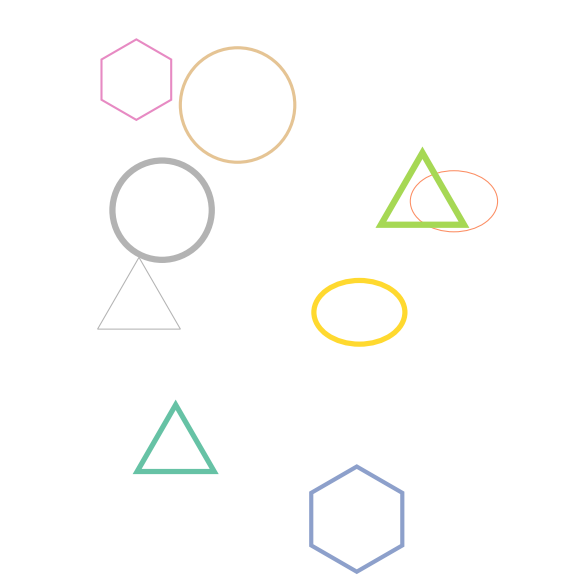[{"shape": "triangle", "thickness": 2.5, "radius": 0.39, "center": [0.304, 0.221]}, {"shape": "oval", "thickness": 0.5, "radius": 0.38, "center": [0.786, 0.651]}, {"shape": "hexagon", "thickness": 2, "radius": 0.46, "center": [0.618, 0.1]}, {"shape": "hexagon", "thickness": 1, "radius": 0.35, "center": [0.236, 0.861]}, {"shape": "triangle", "thickness": 3, "radius": 0.42, "center": [0.732, 0.652]}, {"shape": "oval", "thickness": 2.5, "radius": 0.39, "center": [0.622, 0.458]}, {"shape": "circle", "thickness": 1.5, "radius": 0.5, "center": [0.411, 0.817]}, {"shape": "circle", "thickness": 3, "radius": 0.43, "center": [0.281, 0.635]}, {"shape": "triangle", "thickness": 0.5, "radius": 0.41, "center": [0.241, 0.471]}]